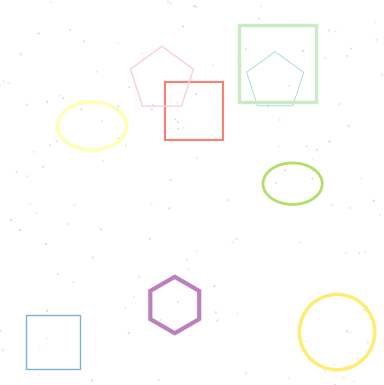[{"shape": "pentagon", "thickness": 0.5, "radius": 0.39, "center": [0.715, 0.788]}, {"shape": "oval", "thickness": 2.5, "radius": 0.45, "center": [0.239, 0.673]}, {"shape": "square", "thickness": 1.5, "radius": 0.38, "center": [0.503, 0.712]}, {"shape": "square", "thickness": 1, "radius": 0.35, "center": [0.138, 0.112]}, {"shape": "oval", "thickness": 2, "radius": 0.38, "center": [0.76, 0.523]}, {"shape": "pentagon", "thickness": 1, "radius": 0.43, "center": [0.421, 0.794]}, {"shape": "hexagon", "thickness": 3, "radius": 0.37, "center": [0.454, 0.208]}, {"shape": "square", "thickness": 2.5, "radius": 0.5, "center": [0.72, 0.836]}, {"shape": "circle", "thickness": 2.5, "radius": 0.49, "center": [0.876, 0.137]}]